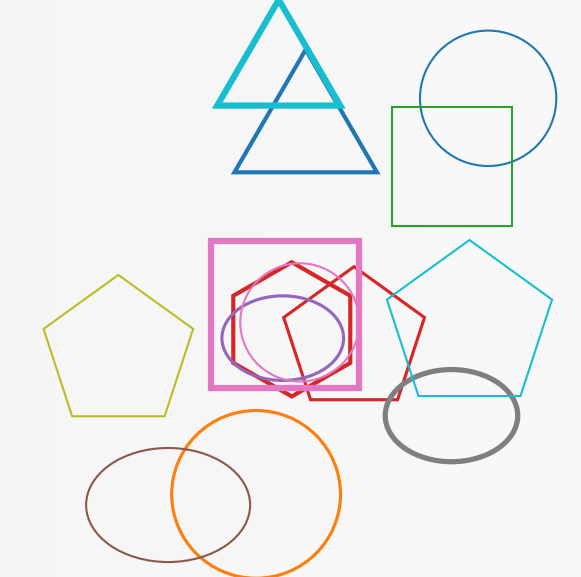[{"shape": "triangle", "thickness": 2, "radius": 0.71, "center": [0.526, 0.772]}, {"shape": "circle", "thickness": 1, "radius": 0.59, "center": [0.84, 0.829]}, {"shape": "circle", "thickness": 1.5, "radius": 0.73, "center": [0.441, 0.143]}, {"shape": "square", "thickness": 1, "radius": 0.52, "center": [0.778, 0.711]}, {"shape": "pentagon", "thickness": 1.5, "radius": 0.64, "center": [0.609, 0.41]}, {"shape": "hexagon", "thickness": 2, "radius": 0.58, "center": [0.502, 0.429]}, {"shape": "oval", "thickness": 1.5, "radius": 0.52, "center": [0.486, 0.414]}, {"shape": "oval", "thickness": 1, "radius": 0.71, "center": [0.289, 0.125]}, {"shape": "square", "thickness": 3, "radius": 0.64, "center": [0.49, 0.454]}, {"shape": "circle", "thickness": 1, "radius": 0.51, "center": [0.516, 0.441]}, {"shape": "oval", "thickness": 2.5, "radius": 0.57, "center": [0.777, 0.279]}, {"shape": "pentagon", "thickness": 1, "radius": 0.68, "center": [0.204, 0.388]}, {"shape": "pentagon", "thickness": 1, "radius": 0.75, "center": [0.808, 0.434]}, {"shape": "triangle", "thickness": 3, "radius": 0.61, "center": [0.48, 0.877]}]